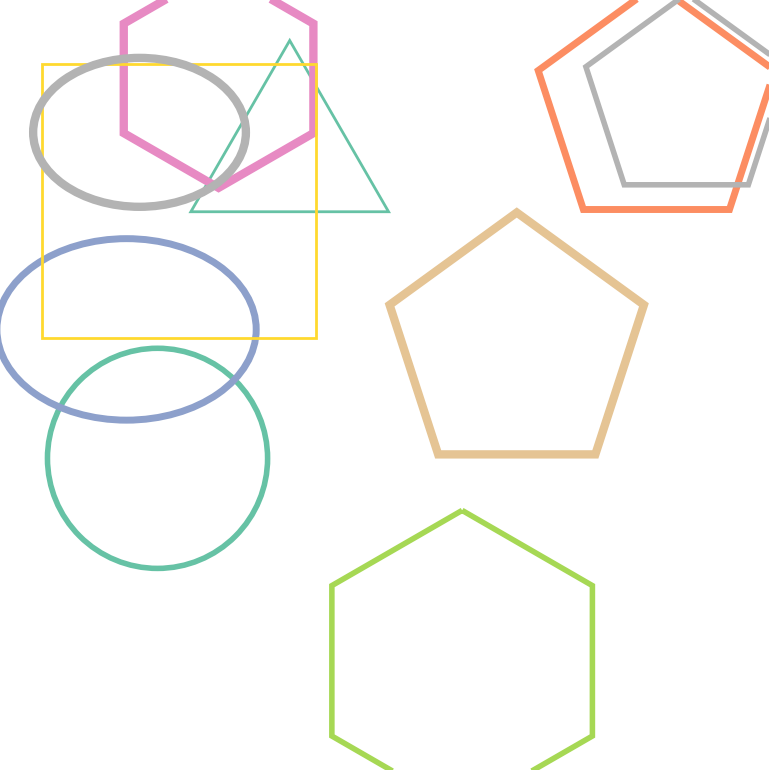[{"shape": "triangle", "thickness": 1, "radius": 0.74, "center": [0.376, 0.799]}, {"shape": "circle", "thickness": 2, "radius": 0.71, "center": [0.205, 0.405]}, {"shape": "pentagon", "thickness": 2.5, "radius": 0.81, "center": [0.853, 0.859]}, {"shape": "oval", "thickness": 2.5, "radius": 0.84, "center": [0.164, 0.572]}, {"shape": "hexagon", "thickness": 3, "radius": 0.71, "center": [0.284, 0.898]}, {"shape": "hexagon", "thickness": 2, "radius": 0.98, "center": [0.6, 0.142]}, {"shape": "square", "thickness": 1, "radius": 0.89, "center": [0.233, 0.738]}, {"shape": "pentagon", "thickness": 3, "radius": 0.87, "center": [0.671, 0.55]}, {"shape": "oval", "thickness": 3, "radius": 0.69, "center": [0.181, 0.828]}, {"shape": "pentagon", "thickness": 2, "radius": 0.69, "center": [0.891, 0.871]}]